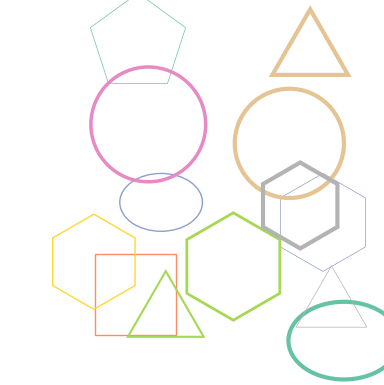[{"shape": "pentagon", "thickness": 0.5, "radius": 0.65, "center": [0.358, 0.888]}, {"shape": "oval", "thickness": 3, "radius": 0.72, "center": [0.893, 0.115]}, {"shape": "square", "thickness": 1, "radius": 0.53, "center": [0.353, 0.235]}, {"shape": "hexagon", "thickness": 0.5, "radius": 0.64, "center": [0.839, 0.422]}, {"shape": "oval", "thickness": 1, "radius": 0.54, "center": [0.418, 0.474]}, {"shape": "circle", "thickness": 2.5, "radius": 0.75, "center": [0.385, 0.677]}, {"shape": "hexagon", "thickness": 2, "radius": 0.7, "center": [0.606, 0.308]}, {"shape": "triangle", "thickness": 1.5, "radius": 0.57, "center": [0.431, 0.182]}, {"shape": "hexagon", "thickness": 1, "radius": 0.62, "center": [0.244, 0.32]}, {"shape": "circle", "thickness": 3, "radius": 0.71, "center": [0.752, 0.628]}, {"shape": "triangle", "thickness": 3, "radius": 0.57, "center": [0.806, 0.862]}, {"shape": "hexagon", "thickness": 3, "radius": 0.56, "center": [0.78, 0.466]}, {"shape": "triangle", "thickness": 0.5, "radius": 0.53, "center": [0.861, 0.203]}]